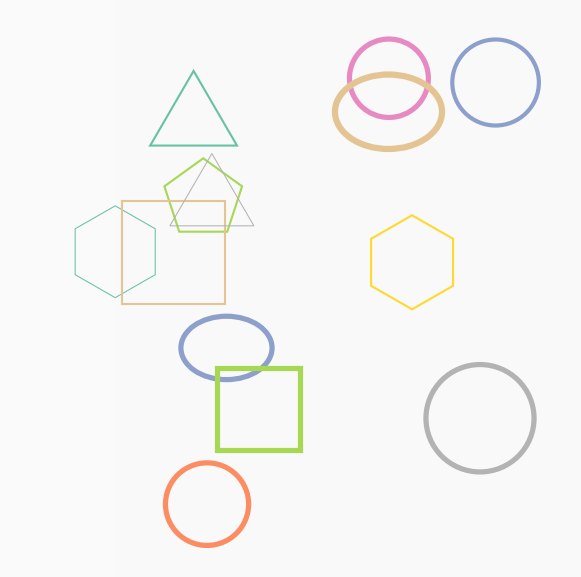[{"shape": "hexagon", "thickness": 0.5, "radius": 0.4, "center": [0.198, 0.563]}, {"shape": "triangle", "thickness": 1, "radius": 0.43, "center": [0.333, 0.79]}, {"shape": "circle", "thickness": 2.5, "radius": 0.36, "center": [0.356, 0.126]}, {"shape": "circle", "thickness": 2, "radius": 0.37, "center": [0.853, 0.856]}, {"shape": "oval", "thickness": 2.5, "radius": 0.39, "center": [0.39, 0.397]}, {"shape": "circle", "thickness": 2.5, "radius": 0.34, "center": [0.669, 0.864]}, {"shape": "pentagon", "thickness": 1, "radius": 0.35, "center": [0.35, 0.655]}, {"shape": "square", "thickness": 2.5, "radius": 0.36, "center": [0.445, 0.291]}, {"shape": "hexagon", "thickness": 1, "radius": 0.41, "center": [0.709, 0.545]}, {"shape": "square", "thickness": 1, "radius": 0.45, "center": [0.298, 0.562]}, {"shape": "oval", "thickness": 3, "radius": 0.46, "center": [0.668, 0.806]}, {"shape": "circle", "thickness": 2.5, "radius": 0.46, "center": [0.826, 0.275]}, {"shape": "triangle", "thickness": 0.5, "radius": 0.42, "center": [0.365, 0.65]}]